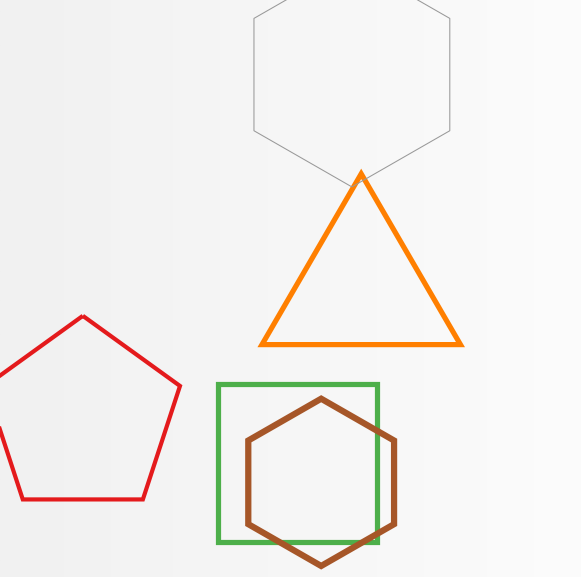[{"shape": "pentagon", "thickness": 2, "radius": 0.88, "center": [0.143, 0.276]}, {"shape": "square", "thickness": 2.5, "radius": 0.68, "center": [0.512, 0.197]}, {"shape": "triangle", "thickness": 2.5, "radius": 0.99, "center": [0.621, 0.501]}, {"shape": "hexagon", "thickness": 3, "radius": 0.72, "center": [0.553, 0.164]}, {"shape": "hexagon", "thickness": 0.5, "radius": 0.97, "center": [0.605, 0.87]}]